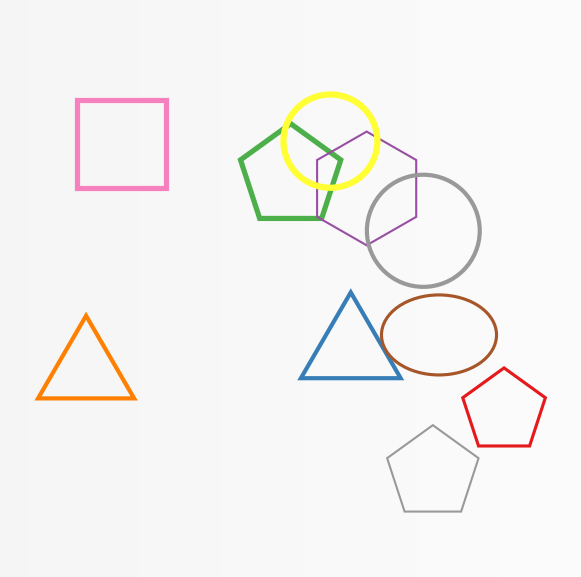[{"shape": "pentagon", "thickness": 1.5, "radius": 0.37, "center": [0.867, 0.287]}, {"shape": "triangle", "thickness": 2, "radius": 0.5, "center": [0.603, 0.394]}, {"shape": "pentagon", "thickness": 2.5, "radius": 0.45, "center": [0.5, 0.694]}, {"shape": "hexagon", "thickness": 1, "radius": 0.49, "center": [0.631, 0.673]}, {"shape": "triangle", "thickness": 2, "radius": 0.48, "center": [0.148, 0.357]}, {"shape": "circle", "thickness": 3, "radius": 0.4, "center": [0.569, 0.755]}, {"shape": "oval", "thickness": 1.5, "radius": 0.49, "center": [0.755, 0.419]}, {"shape": "square", "thickness": 2.5, "radius": 0.38, "center": [0.209, 0.749]}, {"shape": "circle", "thickness": 2, "radius": 0.49, "center": [0.728, 0.599]}, {"shape": "pentagon", "thickness": 1, "radius": 0.41, "center": [0.745, 0.18]}]